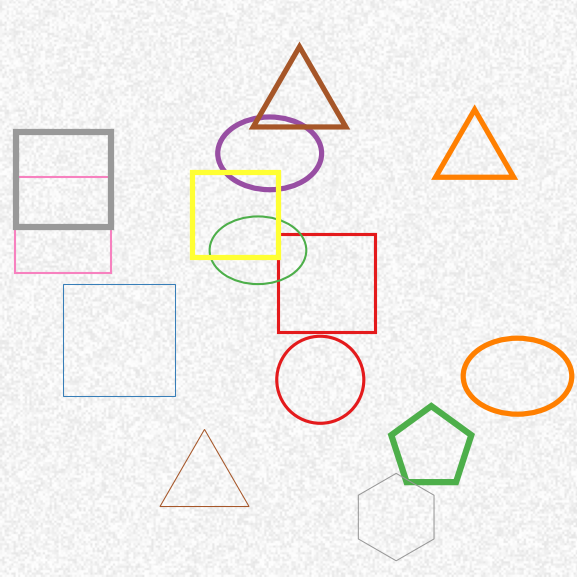[{"shape": "circle", "thickness": 1.5, "radius": 0.38, "center": [0.555, 0.342]}, {"shape": "square", "thickness": 1.5, "radius": 0.42, "center": [0.566, 0.509]}, {"shape": "square", "thickness": 0.5, "radius": 0.48, "center": [0.206, 0.41]}, {"shape": "oval", "thickness": 1, "radius": 0.42, "center": [0.447, 0.566]}, {"shape": "pentagon", "thickness": 3, "radius": 0.36, "center": [0.747, 0.223]}, {"shape": "oval", "thickness": 2.5, "radius": 0.45, "center": [0.467, 0.734]}, {"shape": "triangle", "thickness": 2.5, "radius": 0.39, "center": [0.822, 0.731]}, {"shape": "oval", "thickness": 2.5, "radius": 0.47, "center": [0.896, 0.348]}, {"shape": "square", "thickness": 2.5, "radius": 0.37, "center": [0.407, 0.627]}, {"shape": "triangle", "thickness": 2.5, "radius": 0.46, "center": [0.519, 0.826]}, {"shape": "triangle", "thickness": 0.5, "radius": 0.45, "center": [0.354, 0.167]}, {"shape": "square", "thickness": 1, "radius": 0.42, "center": [0.108, 0.609]}, {"shape": "hexagon", "thickness": 0.5, "radius": 0.38, "center": [0.686, 0.104]}, {"shape": "square", "thickness": 3, "radius": 0.41, "center": [0.11, 0.688]}]